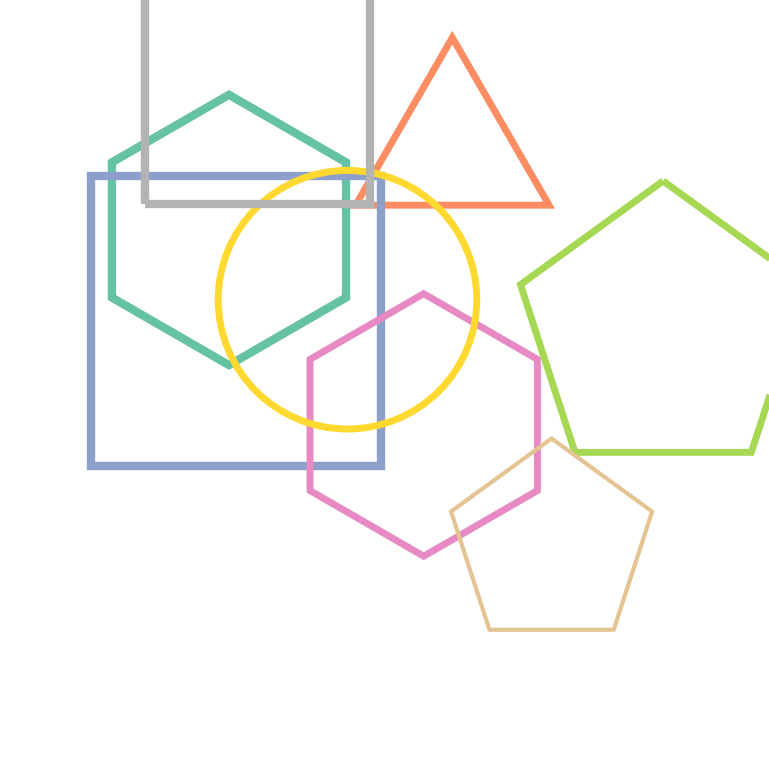[{"shape": "hexagon", "thickness": 3, "radius": 0.88, "center": [0.297, 0.701]}, {"shape": "triangle", "thickness": 2.5, "radius": 0.73, "center": [0.587, 0.806]}, {"shape": "square", "thickness": 3, "radius": 0.94, "center": [0.306, 0.583]}, {"shape": "hexagon", "thickness": 2.5, "radius": 0.85, "center": [0.55, 0.448]}, {"shape": "pentagon", "thickness": 2.5, "radius": 0.97, "center": [0.861, 0.57]}, {"shape": "circle", "thickness": 2.5, "radius": 0.84, "center": [0.451, 0.611]}, {"shape": "pentagon", "thickness": 1.5, "radius": 0.69, "center": [0.716, 0.293]}, {"shape": "square", "thickness": 3, "radius": 0.73, "center": [0.334, 0.881]}]